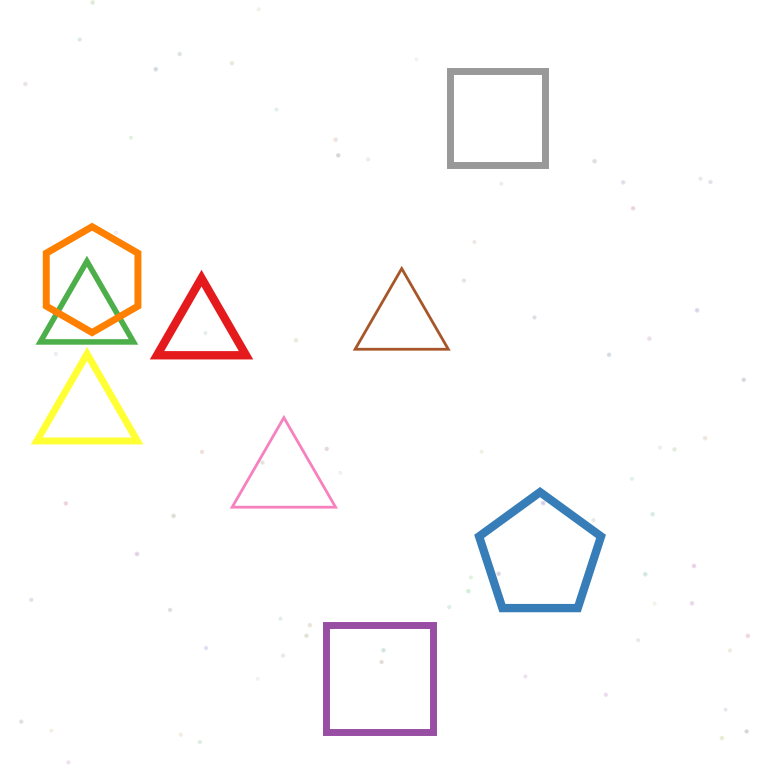[{"shape": "triangle", "thickness": 3, "radius": 0.33, "center": [0.262, 0.572]}, {"shape": "pentagon", "thickness": 3, "radius": 0.42, "center": [0.701, 0.278]}, {"shape": "triangle", "thickness": 2, "radius": 0.35, "center": [0.113, 0.591]}, {"shape": "square", "thickness": 2.5, "radius": 0.35, "center": [0.493, 0.118]}, {"shape": "hexagon", "thickness": 2.5, "radius": 0.34, "center": [0.12, 0.637]}, {"shape": "triangle", "thickness": 2.5, "radius": 0.38, "center": [0.113, 0.465]}, {"shape": "triangle", "thickness": 1, "radius": 0.35, "center": [0.522, 0.581]}, {"shape": "triangle", "thickness": 1, "radius": 0.39, "center": [0.369, 0.38]}, {"shape": "square", "thickness": 2.5, "radius": 0.31, "center": [0.646, 0.847]}]